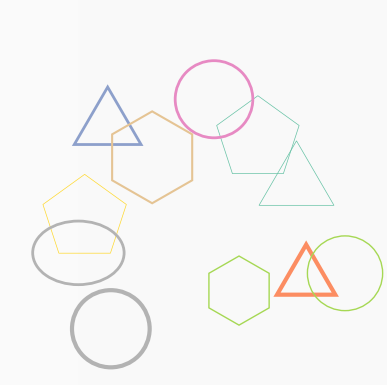[{"shape": "triangle", "thickness": 0.5, "radius": 0.56, "center": [0.765, 0.522]}, {"shape": "pentagon", "thickness": 0.5, "radius": 0.56, "center": [0.666, 0.64]}, {"shape": "triangle", "thickness": 3, "radius": 0.43, "center": [0.79, 0.278]}, {"shape": "triangle", "thickness": 2, "radius": 0.5, "center": [0.278, 0.674]}, {"shape": "circle", "thickness": 2, "radius": 0.5, "center": [0.552, 0.742]}, {"shape": "hexagon", "thickness": 1, "radius": 0.45, "center": [0.617, 0.245]}, {"shape": "circle", "thickness": 1, "radius": 0.49, "center": [0.89, 0.29]}, {"shape": "pentagon", "thickness": 0.5, "radius": 0.57, "center": [0.218, 0.434]}, {"shape": "hexagon", "thickness": 1.5, "radius": 0.6, "center": [0.393, 0.591]}, {"shape": "circle", "thickness": 3, "radius": 0.5, "center": [0.286, 0.146]}, {"shape": "oval", "thickness": 2, "radius": 0.59, "center": [0.202, 0.343]}]